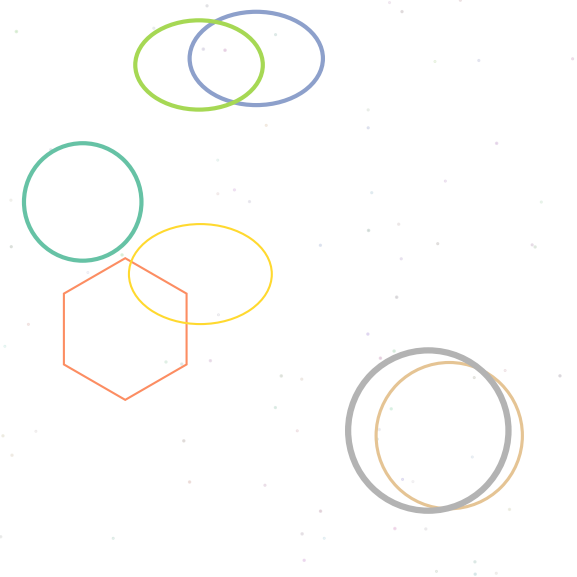[{"shape": "circle", "thickness": 2, "radius": 0.51, "center": [0.143, 0.649]}, {"shape": "hexagon", "thickness": 1, "radius": 0.61, "center": [0.217, 0.429]}, {"shape": "oval", "thickness": 2, "radius": 0.58, "center": [0.444, 0.898]}, {"shape": "oval", "thickness": 2, "radius": 0.55, "center": [0.345, 0.887]}, {"shape": "oval", "thickness": 1, "radius": 0.62, "center": [0.347, 0.525]}, {"shape": "circle", "thickness": 1.5, "radius": 0.63, "center": [0.778, 0.245]}, {"shape": "circle", "thickness": 3, "radius": 0.69, "center": [0.742, 0.254]}]